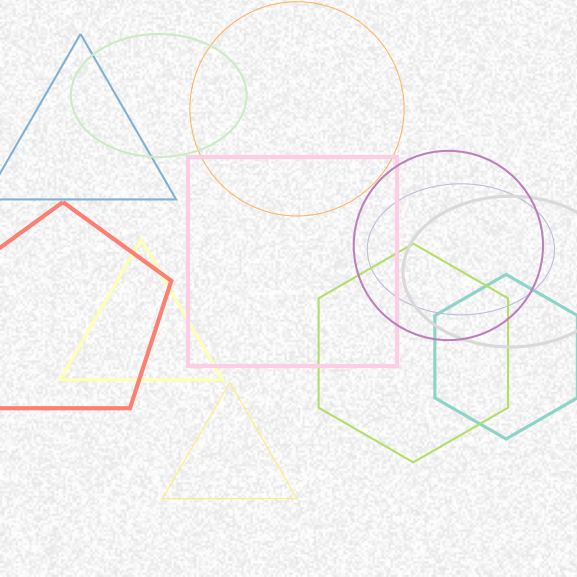[{"shape": "hexagon", "thickness": 1.5, "radius": 0.71, "center": [0.876, 0.381]}, {"shape": "triangle", "thickness": 1.5, "radius": 0.81, "center": [0.244, 0.422]}, {"shape": "oval", "thickness": 0.5, "radius": 0.81, "center": [0.798, 0.567]}, {"shape": "pentagon", "thickness": 2, "radius": 0.99, "center": [0.109, 0.452]}, {"shape": "triangle", "thickness": 1, "radius": 0.96, "center": [0.139, 0.749]}, {"shape": "circle", "thickness": 0.5, "radius": 0.93, "center": [0.514, 0.811]}, {"shape": "hexagon", "thickness": 1, "radius": 0.95, "center": [0.716, 0.388]}, {"shape": "square", "thickness": 2, "radius": 0.91, "center": [0.506, 0.546]}, {"shape": "oval", "thickness": 1.5, "radius": 0.93, "center": [0.884, 0.529]}, {"shape": "circle", "thickness": 1, "radius": 0.82, "center": [0.776, 0.574]}, {"shape": "oval", "thickness": 1, "radius": 0.76, "center": [0.275, 0.834]}, {"shape": "triangle", "thickness": 0.5, "radius": 0.67, "center": [0.398, 0.203]}]